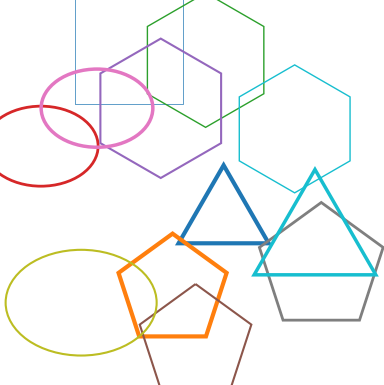[{"shape": "square", "thickness": 0.5, "radius": 0.7, "center": [0.336, 0.871]}, {"shape": "triangle", "thickness": 3, "radius": 0.68, "center": [0.581, 0.436]}, {"shape": "pentagon", "thickness": 3, "radius": 0.74, "center": [0.448, 0.246]}, {"shape": "hexagon", "thickness": 1, "radius": 0.87, "center": [0.534, 0.844]}, {"shape": "oval", "thickness": 2, "radius": 0.74, "center": [0.106, 0.62]}, {"shape": "hexagon", "thickness": 1.5, "radius": 0.91, "center": [0.418, 0.719]}, {"shape": "pentagon", "thickness": 1.5, "radius": 0.76, "center": [0.508, 0.11]}, {"shape": "oval", "thickness": 2.5, "radius": 0.73, "center": [0.252, 0.719]}, {"shape": "pentagon", "thickness": 2, "radius": 0.84, "center": [0.834, 0.305]}, {"shape": "oval", "thickness": 1.5, "radius": 0.98, "center": [0.211, 0.214]}, {"shape": "triangle", "thickness": 2.5, "radius": 0.91, "center": [0.818, 0.377]}, {"shape": "hexagon", "thickness": 1, "radius": 0.83, "center": [0.765, 0.665]}]